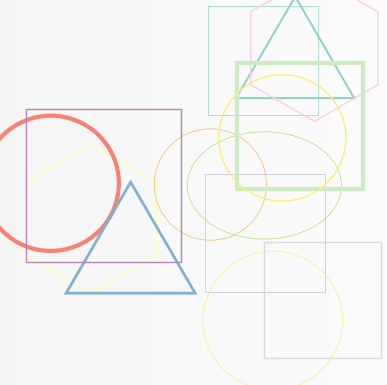[{"shape": "triangle", "thickness": 1.5, "radius": 0.88, "center": [0.762, 0.833]}, {"shape": "square", "thickness": 0.5, "radius": 0.71, "center": [0.679, 0.843]}, {"shape": "hexagon", "thickness": 1, "radius": 0.96, "center": [0.237, 0.431]}, {"shape": "square", "thickness": 0.5, "radius": 0.77, "center": [0.684, 0.395]}, {"shape": "circle", "thickness": 3, "radius": 0.88, "center": [0.131, 0.524]}, {"shape": "triangle", "thickness": 2, "radius": 0.96, "center": [0.337, 0.335]}, {"shape": "circle", "thickness": 0.5, "radius": 0.72, "center": [0.543, 0.521]}, {"shape": "oval", "thickness": 0.5, "radius": 1.0, "center": [0.682, 0.518]}, {"shape": "hexagon", "thickness": 1, "radius": 0.95, "center": [0.811, 0.875]}, {"shape": "square", "thickness": 1, "radius": 0.75, "center": [0.832, 0.22]}, {"shape": "square", "thickness": 1, "radius": 1.0, "center": [0.268, 0.518]}, {"shape": "square", "thickness": 3, "radius": 0.82, "center": [0.774, 0.673]}, {"shape": "circle", "thickness": 1, "radius": 0.82, "center": [0.729, 0.642]}, {"shape": "circle", "thickness": 0.5, "radius": 0.9, "center": [0.704, 0.168]}]